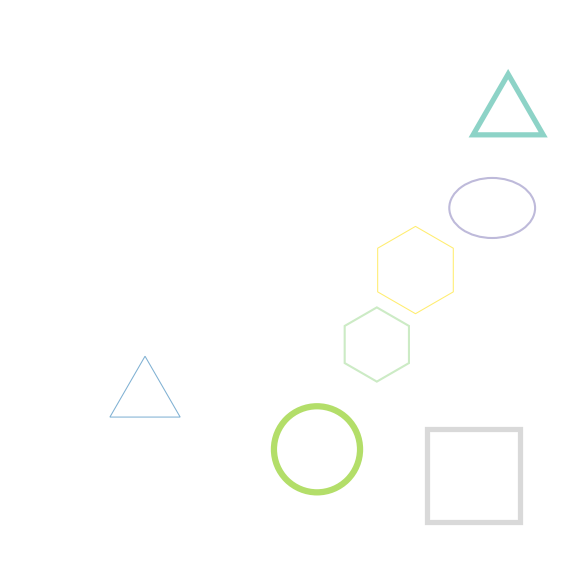[{"shape": "triangle", "thickness": 2.5, "radius": 0.35, "center": [0.88, 0.801]}, {"shape": "oval", "thickness": 1, "radius": 0.37, "center": [0.852, 0.639]}, {"shape": "triangle", "thickness": 0.5, "radius": 0.35, "center": [0.251, 0.312]}, {"shape": "circle", "thickness": 3, "radius": 0.37, "center": [0.549, 0.221]}, {"shape": "square", "thickness": 2.5, "radius": 0.4, "center": [0.82, 0.175]}, {"shape": "hexagon", "thickness": 1, "radius": 0.32, "center": [0.653, 0.403]}, {"shape": "hexagon", "thickness": 0.5, "radius": 0.38, "center": [0.719, 0.532]}]